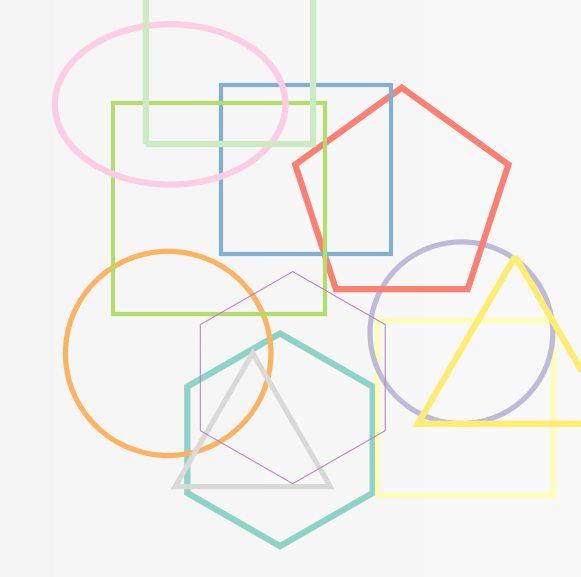[{"shape": "hexagon", "thickness": 3, "radius": 0.92, "center": [0.482, 0.238]}, {"shape": "square", "thickness": 2.5, "radius": 0.76, "center": [0.8, 0.294]}, {"shape": "circle", "thickness": 2.5, "radius": 0.79, "center": [0.794, 0.423]}, {"shape": "pentagon", "thickness": 3, "radius": 0.96, "center": [0.691, 0.654]}, {"shape": "square", "thickness": 2, "radius": 0.73, "center": [0.527, 0.706]}, {"shape": "circle", "thickness": 2.5, "radius": 0.88, "center": [0.289, 0.387]}, {"shape": "square", "thickness": 2, "radius": 0.91, "center": [0.377, 0.637]}, {"shape": "oval", "thickness": 3, "radius": 0.99, "center": [0.293, 0.818]}, {"shape": "triangle", "thickness": 2.5, "radius": 0.77, "center": [0.435, 0.234]}, {"shape": "hexagon", "thickness": 0.5, "radius": 0.92, "center": [0.504, 0.345]}, {"shape": "square", "thickness": 3, "radius": 0.72, "center": [0.395, 0.894]}, {"shape": "triangle", "thickness": 3, "radius": 0.97, "center": [0.886, 0.362]}]